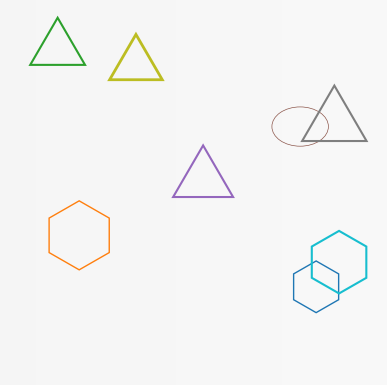[{"shape": "hexagon", "thickness": 1, "radius": 0.34, "center": [0.816, 0.255]}, {"shape": "hexagon", "thickness": 1, "radius": 0.45, "center": [0.204, 0.389]}, {"shape": "triangle", "thickness": 1.5, "radius": 0.41, "center": [0.149, 0.872]}, {"shape": "triangle", "thickness": 1.5, "radius": 0.45, "center": [0.524, 0.533]}, {"shape": "oval", "thickness": 0.5, "radius": 0.36, "center": [0.775, 0.671]}, {"shape": "triangle", "thickness": 1.5, "radius": 0.48, "center": [0.863, 0.682]}, {"shape": "triangle", "thickness": 2, "radius": 0.39, "center": [0.351, 0.832]}, {"shape": "hexagon", "thickness": 1.5, "radius": 0.41, "center": [0.875, 0.319]}]